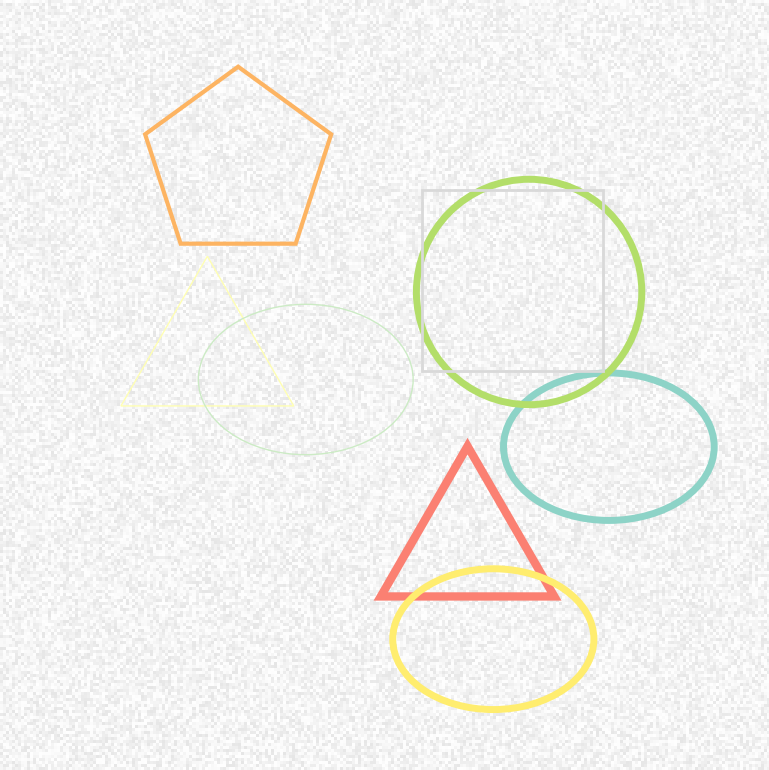[{"shape": "oval", "thickness": 2.5, "radius": 0.68, "center": [0.791, 0.42]}, {"shape": "triangle", "thickness": 0.5, "radius": 0.65, "center": [0.269, 0.538]}, {"shape": "triangle", "thickness": 3, "radius": 0.65, "center": [0.607, 0.29]}, {"shape": "pentagon", "thickness": 1.5, "radius": 0.64, "center": [0.309, 0.786]}, {"shape": "circle", "thickness": 2.5, "radius": 0.73, "center": [0.687, 0.621]}, {"shape": "square", "thickness": 1, "radius": 0.59, "center": [0.666, 0.636]}, {"shape": "oval", "thickness": 0.5, "radius": 0.7, "center": [0.397, 0.507]}, {"shape": "oval", "thickness": 2.5, "radius": 0.65, "center": [0.641, 0.17]}]